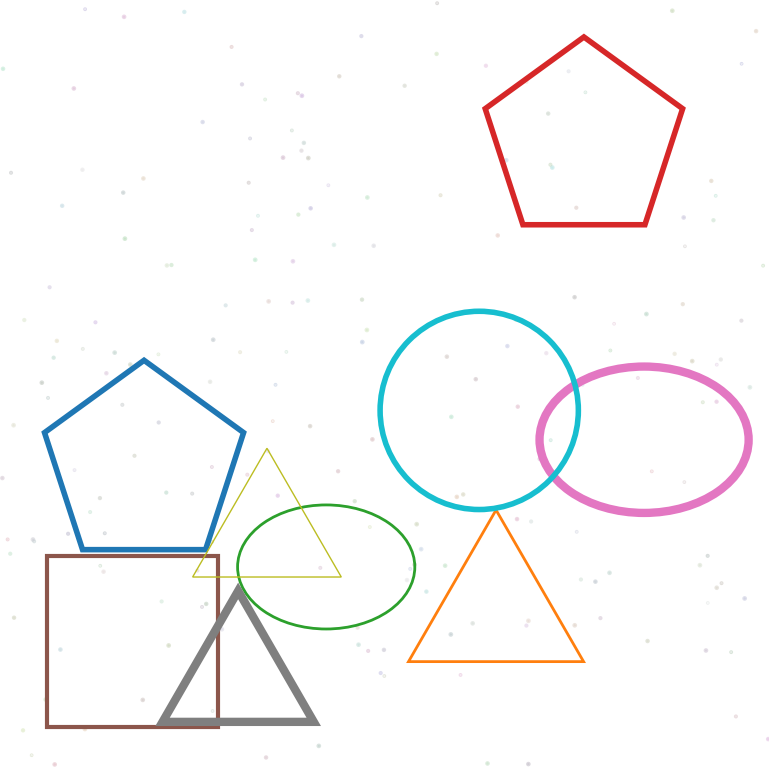[{"shape": "pentagon", "thickness": 2, "radius": 0.68, "center": [0.187, 0.396]}, {"shape": "triangle", "thickness": 1, "radius": 0.66, "center": [0.644, 0.206]}, {"shape": "oval", "thickness": 1, "radius": 0.58, "center": [0.424, 0.264]}, {"shape": "pentagon", "thickness": 2, "radius": 0.67, "center": [0.758, 0.817]}, {"shape": "square", "thickness": 1.5, "radius": 0.56, "center": [0.172, 0.167]}, {"shape": "oval", "thickness": 3, "radius": 0.68, "center": [0.836, 0.429]}, {"shape": "triangle", "thickness": 3, "radius": 0.57, "center": [0.309, 0.119]}, {"shape": "triangle", "thickness": 0.5, "radius": 0.56, "center": [0.347, 0.306]}, {"shape": "circle", "thickness": 2, "radius": 0.64, "center": [0.622, 0.467]}]